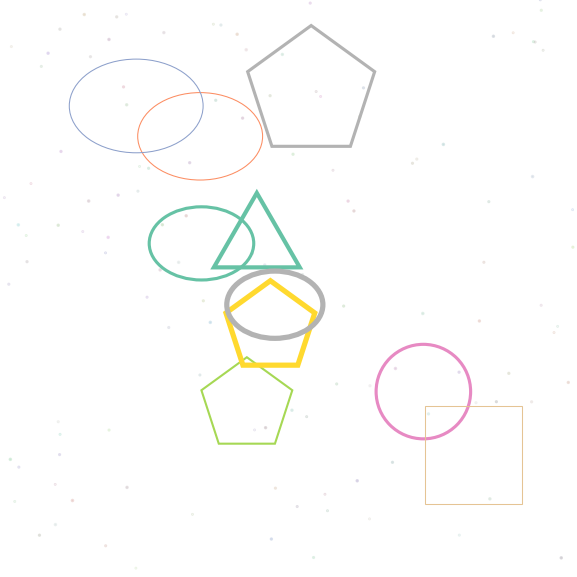[{"shape": "oval", "thickness": 1.5, "radius": 0.45, "center": [0.349, 0.578]}, {"shape": "triangle", "thickness": 2, "radius": 0.43, "center": [0.445, 0.579]}, {"shape": "oval", "thickness": 0.5, "radius": 0.54, "center": [0.347, 0.763]}, {"shape": "oval", "thickness": 0.5, "radius": 0.58, "center": [0.236, 0.816]}, {"shape": "circle", "thickness": 1.5, "radius": 0.41, "center": [0.733, 0.321]}, {"shape": "pentagon", "thickness": 1, "radius": 0.41, "center": [0.427, 0.298]}, {"shape": "pentagon", "thickness": 2.5, "radius": 0.4, "center": [0.468, 0.432]}, {"shape": "square", "thickness": 0.5, "radius": 0.42, "center": [0.82, 0.211]}, {"shape": "oval", "thickness": 2.5, "radius": 0.42, "center": [0.476, 0.471]}, {"shape": "pentagon", "thickness": 1.5, "radius": 0.58, "center": [0.539, 0.839]}]